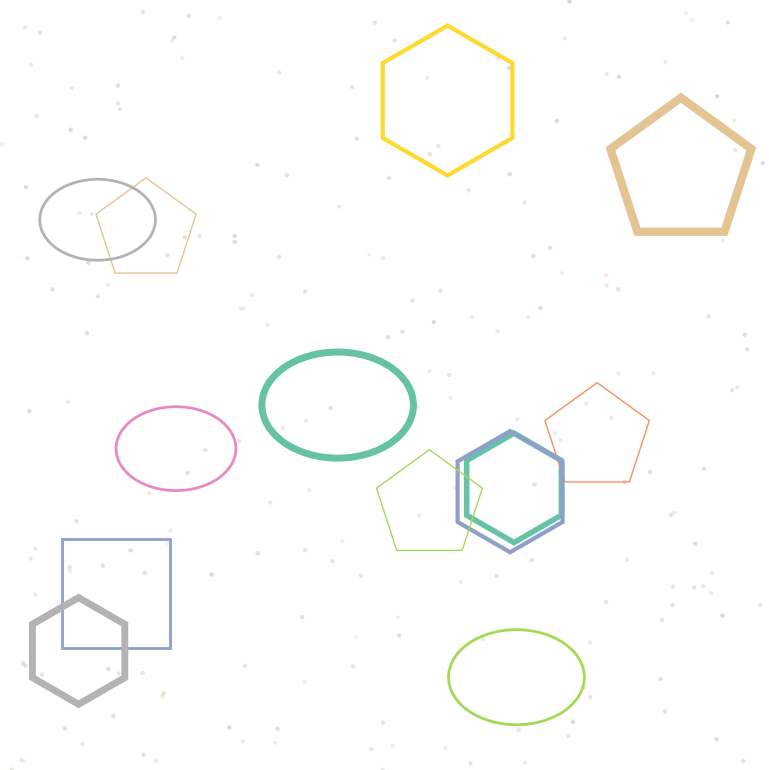[{"shape": "hexagon", "thickness": 2, "radius": 0.36, "center": [0.668, 0.366]}, {"shape": "oval", "thickness": 2.5, "radius": 0.49, "center": [0.439, 0.474]}, {"shape": "pentagon", "thickness": 0.5, "radius": 0.36, "center": [0.775, 0.432]}, {"shape": "hexagon", "thickness": 1.5, "radius": 0.39, "center": [0.662, 0.361]}, {"shape": "square", "thickness": 1, "radius": 0.35, "center": [0.151, 0.229]}, {"shape": "oval", "thickness": 1, "radius": 0.39, "center": [0.229, 0.417]}, {"shape": "oval", "thickness": 1, "radius": 0.44, "center": [0.671, 0.121]}, {"shape": "pentagon", "thickness": 0.5, "radius": 0.36, "center": [0.558, 0.344]}, {"shape": "hexagon", "thickness": 1.5, "radius": 0.49, "center": [0.581, 0.869]}, {"shape": "pentagon", "thickness": 3, "radius": 0.48, "center": [0.884, 0.777]}, {"shape": "pentagon", "thickness": 0.5, "radius": 0.34, "center": [0.19, 0.701]}, {"shape": "hexagon", "thickness": 2.5, "radius": 0.35, "center": [0.102, 0.155]}, {"shape": "oval", "thickness": 1, "radius": 0.38, "center": [0.127, 0.715]}]